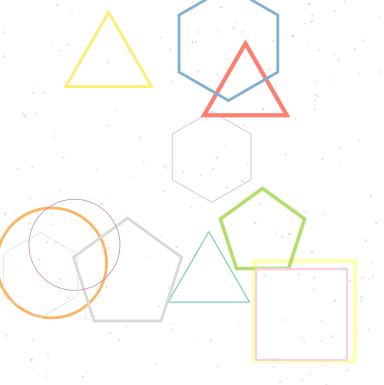[{"shape": "triangle", "thickness": 1, "radius": 0.61, "center": [0.542, 0.276]}, {"shape": "square", "thickness": 3, "radius": 0.65, "center": [0.791, 0.192]}, {"shape": "hexagon", "thickness": 0.5, "radius": 0.59, "center": [0.55, 0.593]}, {"shape": "triangle", "thickness": 3, "radius": 0.62, "center": [0.637, 0.763]}, {"shape": "hexagon", "thickness": 2, "radius": 0.74, "center": [0.593, 0.887]}, {"shape": "circle", "thickness": 2, "radius": 0.71, "center": [0.134, 0.317]}, {"shape": "pentagon", "thickness": 2.5, "radius": 0.58, "center": [0.682, 0.396]}, {"shape": "square", "thickness": 1.5, "radius": 0.59, "center": [0.783, 0.184]}, {"shape": "pentagon", "thickness": 2, "radius": 0.74, "center": [0.331, 0.286]}, {"shape": "circle", "thickness": 0.5, "radius": 0.59, "center": [0.193, 0.364]}, {"shape": "hexagon", "thickness": 0.5, "radius": 0.55, "center": [0.105, 0.285]}, {"shape": "triangle", "thickness": 2, "radius": 0.64, "center": [0.282, 0.84]}]